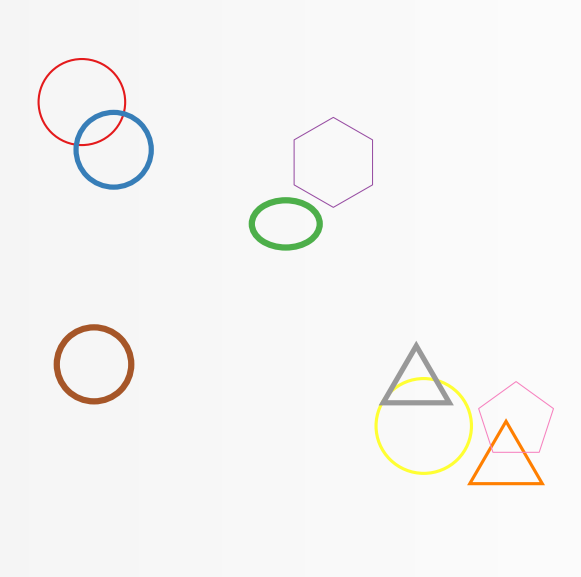[{"shape": "circle", "thickness": 1, "radius": 0.37, "center": [0.141, 0.822]}, {"shape": "circle", "thickness": 2.5, "radius": 0.32, "center": [0.196, 0.74]}, {"shape": "oval", "thickness": 3, "radius": 0.29, "center": [0.492, 0.611]}, {"shape": "hexagon", "thickness": 0.5, "radius": 0.39, "center": [0.573, 0.718]}, {"shape": "triangle", "thickness": 1.5, "radius": 0.36, "center": [0.871, 0.198]}, {"shape": "circle", "thickness": 1.5, "radius": 0.41, "center": [0.729, 0.262]}, {"shape": "circle", "thickness": 3, "radius": 0.32, "center": [0.162, 0.368]}, {"shape": "pentagon", "thickness": 0.5, "radius": 0.34, "center": [0.888, 0.271]}, {"shape": "triangle", "thickness": 2.5, "radius": 0.33, "center": [0.716, 0.335]}]